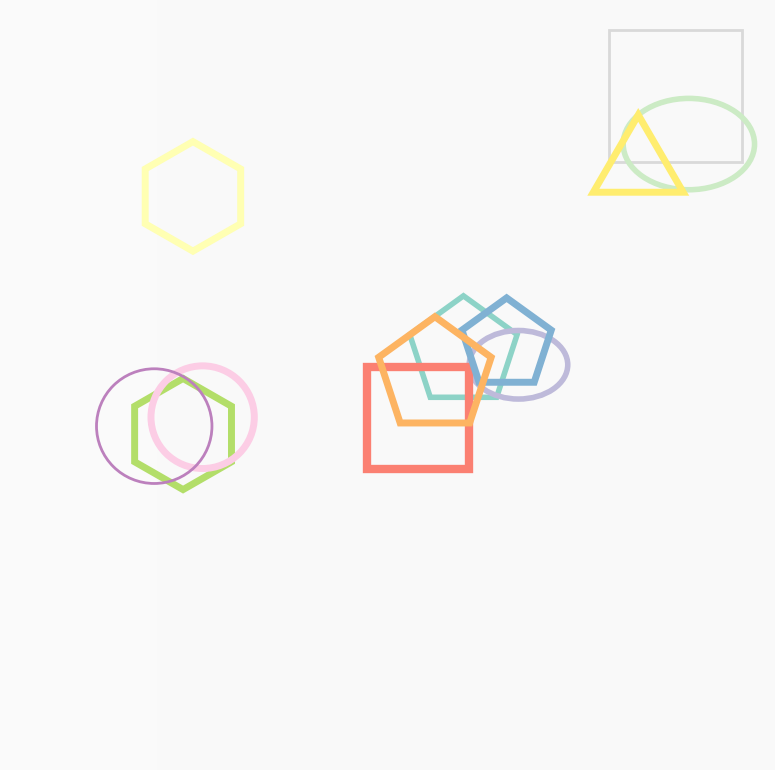[{"shape": "pentagon", "thickness": 2, "radius": 0.36, "center": [0.598, 0.543]}, {"shape": "hexagon", "thickness": 2.5, "radius": 0.36, "center": [0.249, 0.745]}, {"shape": "oval", "thickness": 2, "radius": 0.32, "center": [0.669, 0.526]}, {"shape": "square", "thickness": 3, "radius": 0.33, "center": [0.539, 0.458]}, {"shape": "pentagon", "thickness": 2.5, "radius": 0.3, "center": [0.654, 0.553]}, {"shape": "pentagon", "thickness": 2.5, "radius": 0.38, "center": [0.561, 0.512]}, {"shape": "hexagon", "thickness": 2.5, "radius": 0.36, "center": [0.236, 0.436]}, {"shape": "circle", "thickness": 2.5, "radius": 0.33, "center": [0.261, 0.458]}, {"shape": "square", "thickness": 1, "radius": 0.43, "center": [0.872, 0.875]}, {"shape": "circle", "thickness": 1, "radius": 0.37, "center": [0.199, 0.447]}, {"shape": "oval", "thickness": 2, "radius": 0.42, "center": [0.889, 0.813]}, {"shape": "triangle", "thickness": 2.5, "radius": 0.33, "center": [0.824, 0.784]}]